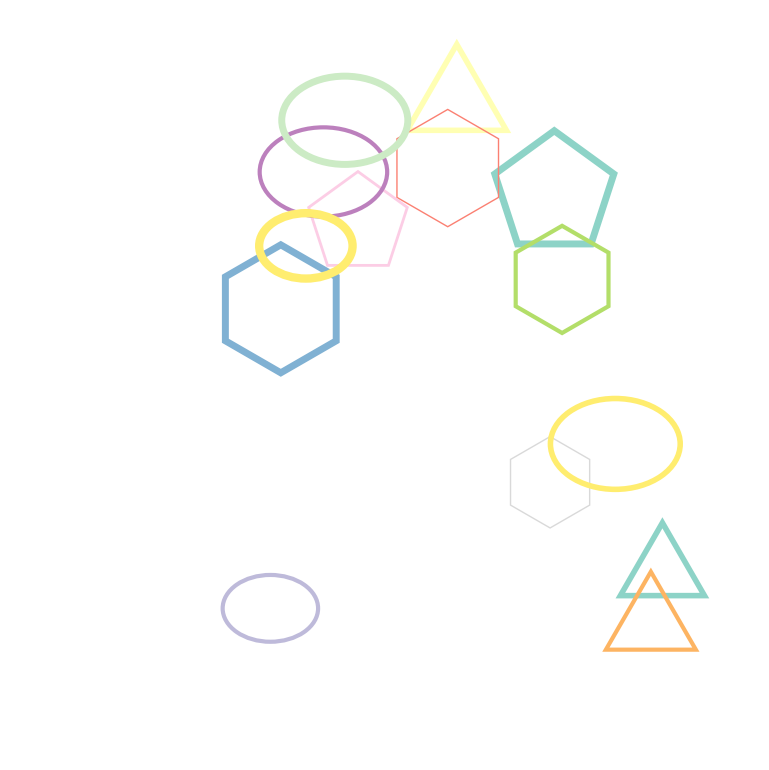[{"shape": "pentagon", "thickness": 2.5, "radius": 0.41, "center": [0.72, 0.749]}, {"shape": "triangle", "thickness": 2, "radius": 0.32, "center": [0.86, 0.258]}, {"shape": "triangle", "thickness": 2, "radius": 0.37, "center": [0.593, 0.868]}, {"shape": "oval", "thickness": 1.5, "radius": 0.31, "center": [0.351, 0.21]}, {"shape": "hexagon", "thickness": 0.5, "radius": 0.38, "center": [0.581, 0.782]}, {"shape": "hexagon", "thickness": 2.5, "radius": 0.42, "center": [0.365, 0.599]}, {"shape": "triangle", "thickness": 1.5, "radius": 0.34, "center": [0.845, 0.19]}, {"shape": "hexagon", "thickness": 1.5, "radius": 0.35, "center": [0.73, 0.637]}, {"shape": "pentagon", "thickness": 1, "radius": 0.34, "center": [0.465, 0.71]}, {"shape": "hexagon", "thickness": 0.5, "radius": 0.3, "center": [0.714, 0.374]}, {"shape": "oval", "thickness": 1.5, "radius": 0.41, "center": [0.42, 0.777]}, {"shape": "oval", "thickness": 2.5, "radius": 0.41, "center": [0.448, 0.844]}, {"shape": "oval", "thickness": 3, "radius": 0.3, "center": [0.397, 0.681]}, {"shape": "oval", "thickness": 2, "radius": 0.42, "center": [0.799, 0.423]}]